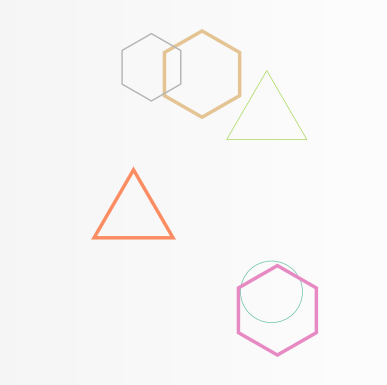[{"shape": "circle", "thickness": 0.5, "radius": 0.4, "center": [0.701, 0.242]}, {"shape": "triangle", "thickness": 2.5, "radius": 0.59, "center": [0.345, 0.441]}, {"shape": "hexagon", "thickness": 2.5, "radius": 0.58, "center": [0.716, 0.194]}, {"shape": "triangle", "thickness": 0.5, "radius": 0.6, "center": [0.688, 0.697]}, {"shape": "hexagon", "thickness": 2.5, "radius": 0.56, "center": [0.521, 0.808]}, {"shape": "hexagon", "thickness": 1, "radius": 0.44, "center": [0.391, 0.825]}]